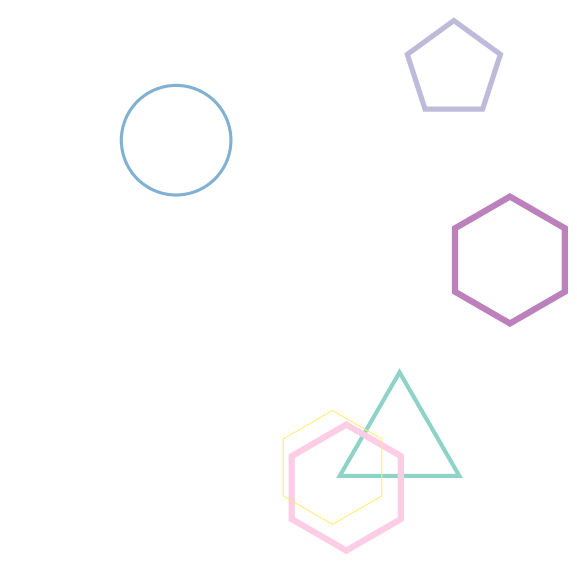[{"shape": "triangle", "thickness": 2, "radius": 0.6, "center": [0.692, 0.235]}, {"shape": "pentagon", "thickness": 2.5, "radius": 0.42, "center": [0.786, 0.879]}, {"shape": "circle", "thickness": 1.5, "radius": 0.47, "center": [0.305, 0.756]}, {"shape": "hexagon", "thickness": 3, "radius": 0.55, "center": [0.6, 0.155]}, {"shape": "hexagon", "thickness": 3, "radius": 0.55, "center": [0.883, 0.549]}, {"shape": "hexagon", "thickness": 0.5, "radius": 0.49, "center": [0.576, 0.19]}]